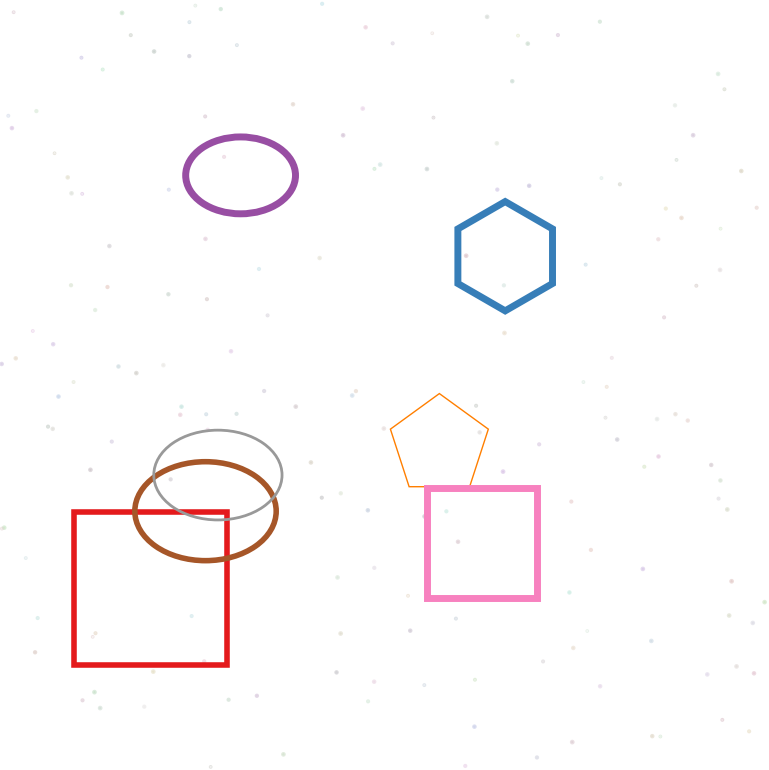[{"shape": "square", "thickness": 2, "radius": 0.5, "center": [0.195, 0.236]}, {"shape": "hexagon", "thickness": 2.5, "radius": 0.35, "center": [0.656, 0.667]}, {"shape": "oval", "thickness": 2.5, "radius": 0.36, "center": [0.312, 0.772]}, {"shape": "pentagon", "thickness": 0.5, "radius": 0.33, "center": [0.571, 0.422]}, {"shape": "oval", "thickness": 2, "radius": 0.46, "center": [0.267, 0.336]}, {"shape": "square", "thickness": 2.5, "radius": 0.36, "center": [0.626, 0.294]}, {"shape": "oval", "thickness": 1, "radius": 0.42, "center": [0.283, 0.383]}]